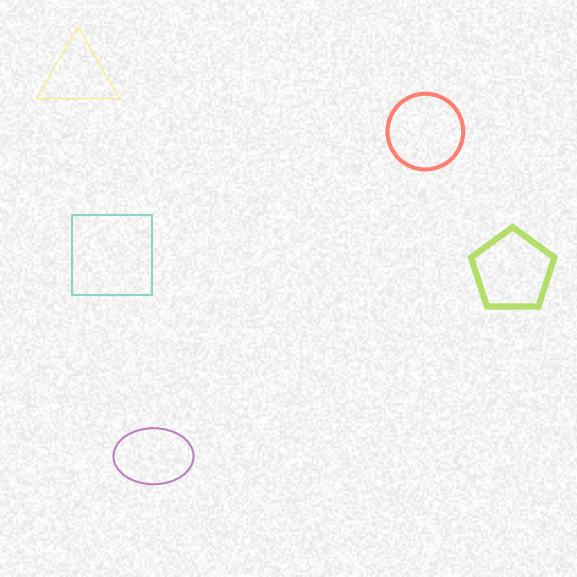[{"shape": "square", "thickness": 1, "radius": 0.35, "center": [0.194, 0.558]}, {"shape": "circle", "thickness": 2, "radius": 0.33, "center": [0.737, 0.771]}, {"shape": "pentagon", "thickness": 3, "radius": 0.38, "center": [0.888, 0.53]}, {"shape": "oval", "thickness": 1, "radius": 0.35, "center": [0.266, 0.209]}, {"shape": "triangle", "thickness": 0.5, "radius": 0.42, "center": [0.135, 0.87]}]